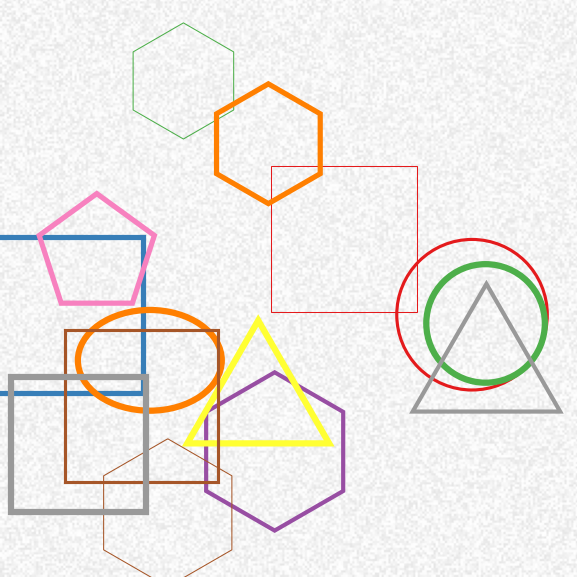[{"shape": "circle", "thickness": 1.5, "radius": 0.65, "center": [0.817, 0.454]}, {"shape": "square", "thickness": 0.5, "radius": 0.63, "center": [0.596, 0.586]}, {"shape": "square", "thickness": 2.5, "radius": 0.67, "center": [0.113, 0.454]}, {"shape": "hexagon", "thickness": 0.5, "radius": 0.5, "center": [0.318, 0.859]}, {"shape": "circle", "thickness": 3, "radius": 0.51, "center": [0.841, 0.439]}, {"shape": "hexagon", "thickness": 2, "radius": 0.69, "center": [0.476, 0.217]}, {"shape": "hexagon", "thickness": 2.5, "radius": 0.52, "center": [0.465, 0.75]}, {"shape": "oval", "thickness": 3, "radius": 0.62, "center": [0.259, 0.375]}, {"shape": "triangle", "thickness": 3, "radius": 0.71, "center": [0.447, 0.302]}, {"shape": "square", "thickness": 1.5, "radius": 0.66, "center": [0.245, 0.296]}, {"shape": "hexagon", "thickness": 0.5, "radius": 0.64, "center": [0.29, 0.111]}, {"shape": "pentagon", "thickness": 2.5, "radius": 0.52, "center": [0.168, 0.559]}, {"shape": "square", "thickness": 3, "radius": 0.58, "center": [0.136, 0.23]}, {"shape": "triangle", "thickness": 2, "radius": 0.74, "center": [0.842, 0.36]}]